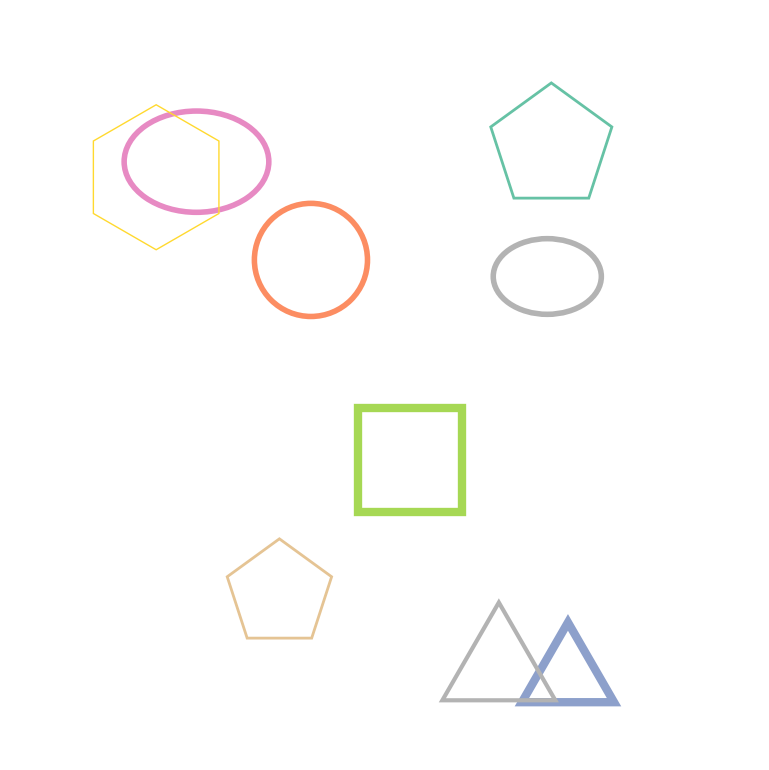[{"shape": "pentagon", "thickness": 1, "radius": 0.41, "center": [0.716, 0.81]}, {"shape": "circle", "thickness": 2, "radius": 0.37, "center": [0.404, 0.662]}, {"shape": "triangle", "thickness": 3, "radius": 0.35, "center": [0.738, 0.123]}, {"shape": "oval", "thickness": 2, "radius": 0.47, "center": [0.255, 0.79]}, {"shape": "square", "thickness": 3, "radius": 0.34, "center": [0.532, 0.402]}, {"shape": "hexagon", "thickness": 0.5, "radius": 0.47, "center": [0.203, 0.77]}, {"shape": "pentagon", "thickness": 1, "radius": 0.36, "center": [0.363, 0.229]}, {"shape": "oval", "thickness": 2, "radius": 0.35, "center": [0.711, 0.641]}, {"shape": "triangle", "thickness": 1.5, "radius": 0.42, "center": [0.648, 0.133]}]